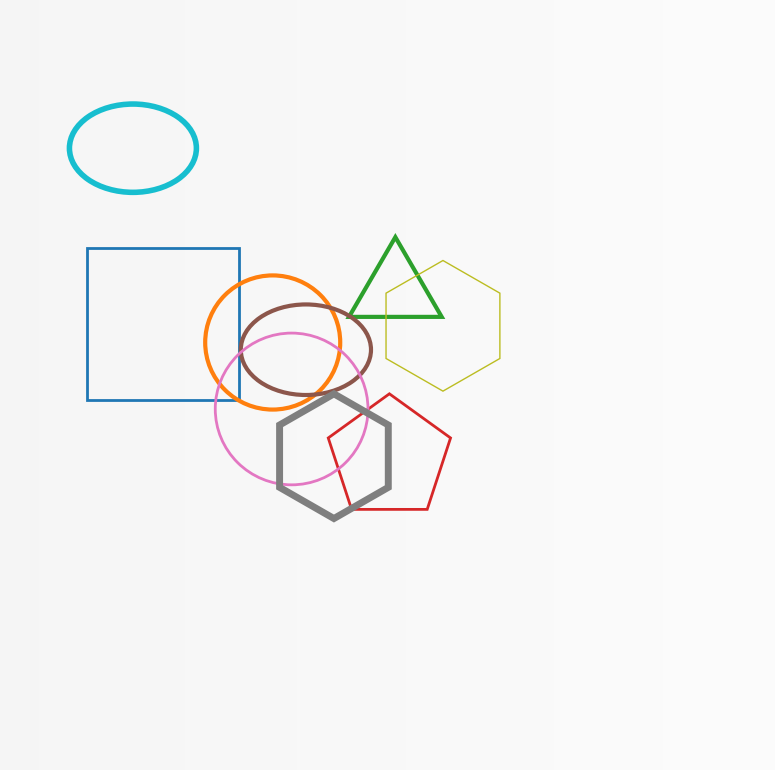[{"shape": "square", "thickness": 1, "radius": 0.49, "center": [0.21, 0.579]}, {"shape": "circle", "thickness": 1.5, "radius": 0.44, "center": [0.352, 0.555]}, {"shape": "triangle", "thickness": 1.5, "radius": 0.35, "center": [0.51, 0.623]}, {"shape": "pentagon", "thickness": 1, "radius": 0.41, "center": [0.502, 0.406]}, {"shape": "oval", "thickness": 1.5, "radius": 0.42, "center": [0.395, 0.546]}, {"shape": "circle", "thickness": 1, "radius": 0.49, "center": [0.376, 0.469]}, {"shape": "hexagon", "thickness": 2.5, "radius": 0.4, "center": [0.431, 0.408]}, {"shape": "hexagon", "thickness": 0.5, "radius": 0.42, "center": [0.572, 0.577]}, {"shape": "oval", "thickness": 2, "radius": 0.41, "center": [0.172, 0.808]}]